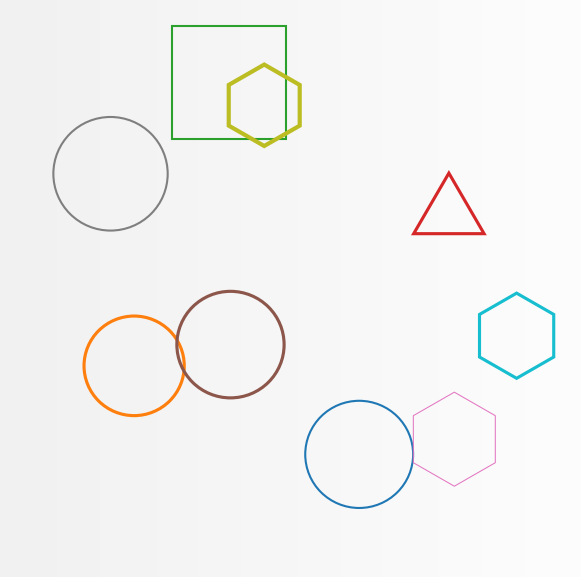[{"shape": "circle", "thickness": 1, "radius": 0.46, "center": [0.618, 0.212]}, {"shape": "circle", "thickness": 1.5, "radius": 0.43, "center": [0.231, 0.366]}, {"shape": "square", "thickness": 1, "radius": 0.49, "center": [0.394, 0.856]}, {"shape": "triangle", "thickness": 1.5, "radius": 0.35, "center": [0.772, 0.629]}, {"shape": "circle", "thickness": 1.5, "radius": 0.46, "center": [0.397, 0.402]}, {"shape": "hexagon", "thickness": 0.5, "radius": 0.41, "center": [0.782, 0.239]}, {"shape": "circle", "thickness": 1, "radius": 0.49, "center": [0.19, 0.698]}, {"shape": "hexagon", "thickness": 2, "radius": 0.35, "center": [0.455, 0.817]}, {"shape": "hexagon", "thickness": 1.5, "radius": 0.37, "center": [0.889, 0.418]}]